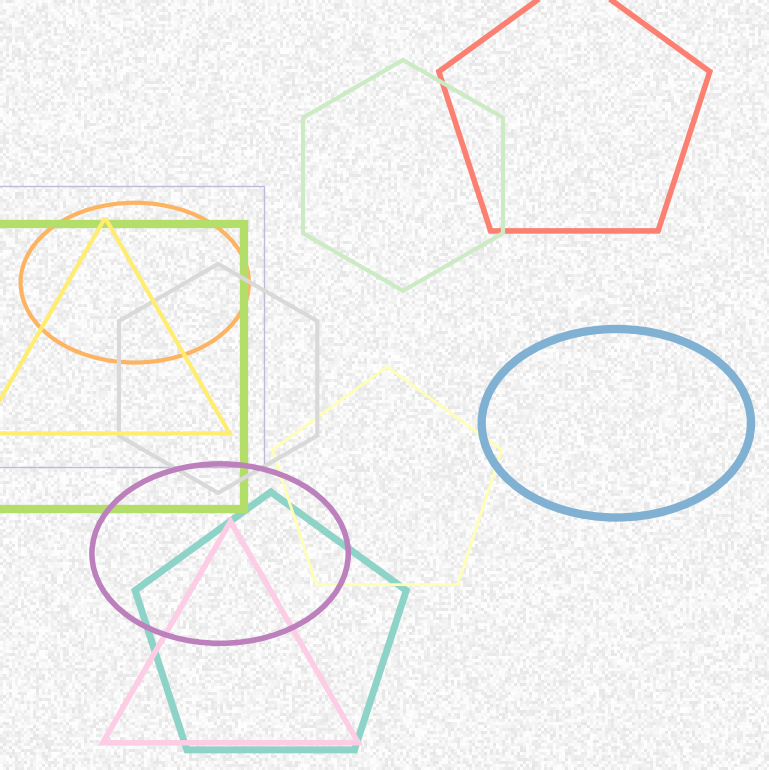[{"shape": "pentagon", "thickness": 2.5, "radius": 0.93, "center": [0.352, 0.176]}, {"shape": "pentagon", "thickness": 1, "radius": 0.78, "center": [0.503, 0.367]}, {"shape": "square", "thickness": 0.5, "radius": 0.91, "center": [0.16, 0.576]}, {"shape": "pentagon", "thickness": 2, "radius": 0.93, "center": [0.746, 0.85]}, {"shape": "oval", "thickness": 3, "radius": 0.87, "center": [0.8, 0.45]}, {"shape": "oval", "thickness": 1.5, "radius": 0.74, "center": [0.175, 0.633]}, {"shape": "square", "thickness": 3, "radius": 0.92, "center": [0.131, 0.524]}, {"shape": "triangle", "thickness": 2, "radius": 0.96, "center": [0.299, 0.131]}, {"shape": "hexagon", "thickness": 1.5, "radius": 0.74, "center": [0.283, 0.509]}, {"shape": "oval", "thickness": 2, "radius": 0.83, "center": [0.286, 0.281]}, {"shape": "hexagon", "thickness": 1.5, "radius": 0.75, "center": [0.523, 0.772]}, {"shape": "triangle", "thickness": 1.5, "radius": 0.93, "center": [0.137, 0.53]}]